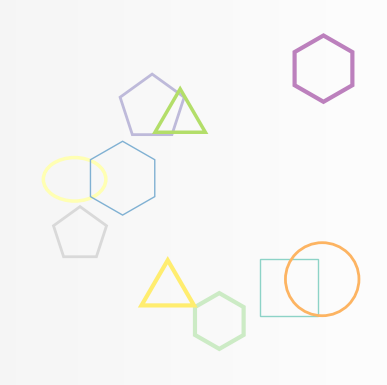[{"shape": "square", "thickness": 1, "radius": 0.37, "center": [0.746, 0.254]}, {"shape": "oval", "thickness": 2.5, "radius": 0.4, "center": [0.192, 0.534]}, {"shape": "pentagon", "thickness": 2, "radius": 0.43, "center": [0.393, 0.721]}, {"shape": "hexagon", "thickness": 1, "radius": 0.48, "center": [0.316, 0.537]}, {"shape": "circle", "thickness": 2, "radius": 0.47, "center": [0.831, 0.275]}, {"shape": "triangle", "thickness": 2.5, "radius": 0.38, "center": [0.465, 0.694]}, {"shape": "pentagon", "thickness": 2, "radius": 0.36, "center": [0.206, 0.391]}, {"shape": "hexagon", "thickness": 3, "radius": 0.43, "center": [0.835, 0.822]}, {"shape": "hexagon", "thickness": 3, "radius": 0.36, "center": [0.566, 0.166]}, {"shape": "triangle", "thickness": 3, "radius": 0.39, "center": [0.433, 0.246]}]